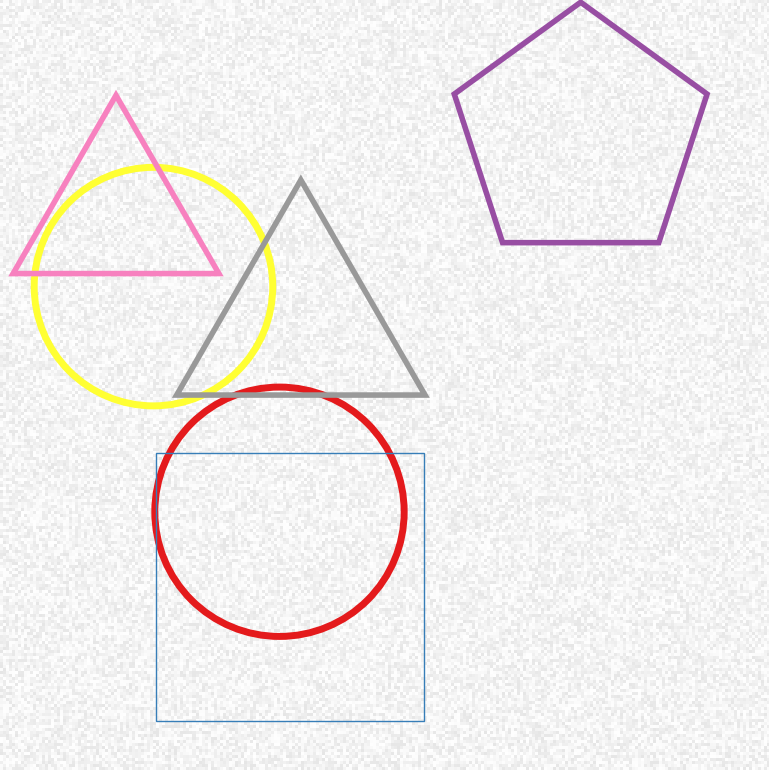[{"shape": "circle", "thickness": 2.5, "radius": 0.81, "center": [0.363, 0.335]}, {"shape": "square", "thickness": 0.5, "radius": 0.87, "center": [0.377, 0.238]}, {"shape": "pentagon", "thickness": 2, "radius": 0.86, "center": [0.754, 0.824]}, {"shape": "circle", "thickness": 2.5, "radius": 0.77, "center": [0.199, 0.628]}, {"shape": "triangle", "thickness": 2, "radius": 0.77, "center": [0.151, 0.722]}, {"shape": "triangle", "thickness": 2, "radius": 0.93, "center": [0.391, 0.58]}]